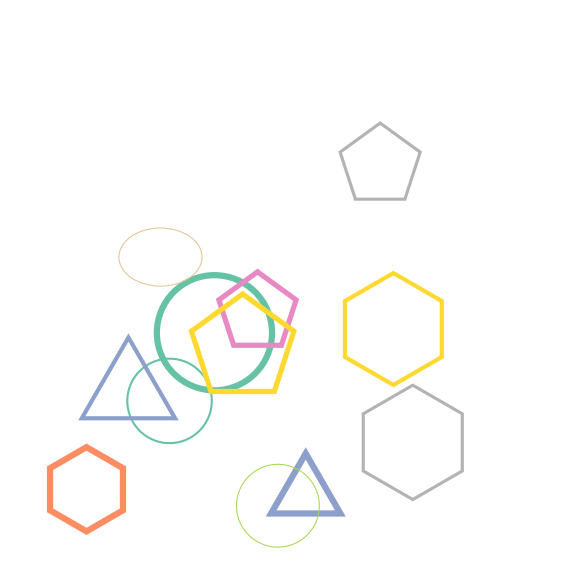[{"shape": "circle", "thickness": 3, "radius": 0.5, "center": [0.371, 0.423]}, {"shape": "circle", "thickness": 1, "radius": 0.37, "center": [0.294, 0.305]}, {"shape": "hexagon", "thickness": 3, "radius": 0.36, "center": [0.15, 0.152]}, {"shape": "triangle", "thickness": 3, "radius": 0.35, "center": [0.529, 0.145]}, {"shape": "triangle", "thickness": 2, "radius": 0.47, "center": [0.222, 0.321]}, {"shape": "pentagon", "thickness": 2.5, "radius": 0.35, "center": [0.446, 0.458]}, {"shape": "circle", "thickness": 0.5, "radius": 0.36, "center": [0.481, 0.123]}, {"shape": "hexagon", "thickness": 2, "radius": 0.48, "center": [0.681, 0.429]}, {"shape": "pentagon", "thickness": 2.5, "radius": 0.47, "center": [0.42, 0.397]}, {"shape": "oval", "thickness": 0.5, "radius": 0.36, "center": [0.278, 0.554]}, {"shape": "hexagon", "thickness": 1.5, "radius": 0.49, "center": [0.715, 0.233]}, {"shape": "pentagon", "thickness": 1.5, "radius": 0.36, "center": [0.658, 0.713]}]